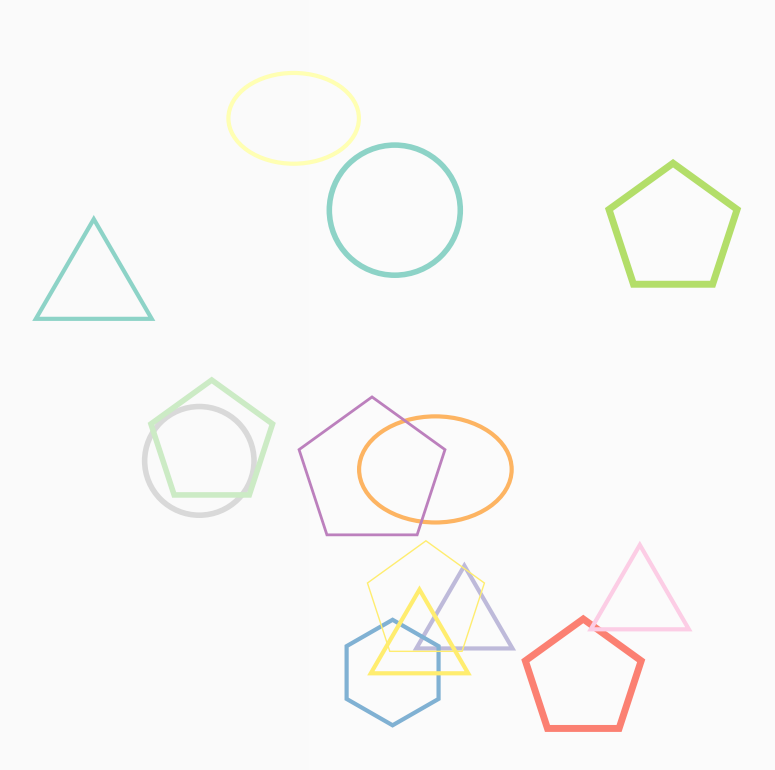[{"shape": "triangle", "thickness": 1.5, "radius": 0.43, "center": [0.121, 0.629]}, {"shape": "circle", "thickness": 2, "radius": 0.42, "center": [0.509, 0.727]}, {"shape": "oval", "thickness": 1.5, "radius": 0.42, "center": [0.379, 0.846]}, {"shape": "triangle", "thickness": 1.5, "radius": 0.36, "center": [0.599, 0.194]}, {"shape": "pentagon", "thickness": 2.5, "radius": 0.39, "center": [0.753, 0.118]}, {"shape": "hexagon", "thickness": 1.5, "radius": 0.34, "center": [0.507, 0.127]}, {"shape": "oval", "thickness": 1.5, "radius": 0.49, "center": [0.562, 0.39]}, {"shape": "pentagon", "thickness": 2.5, "radius": 0.43, "center": [0.868, 0.701]}, {"shape": "triangle", "thickness": 1.5, "radius": 0.37, "center": [0.826, 0.219]}, {"shape": "circle", "thickness": 2, "radius": 0.35, "center": [0.257, 0.401]}, {"shape": "pentagon", "thickness": 1, "radius": 0.49, "center": [0.48, 0.385]}, {"shape": "pentagon", "thickness": 2, "radius": 0.41, "center": [0.273, 0.424]}, {"shape": "triangle", "thickness": 1.5, "radius": 0.36, "center": [0.541, 0.162]}, {"shape": "pentagon", "thickness": 0.5, "radius": 0.4, "center": [0.55, 0.218]}]